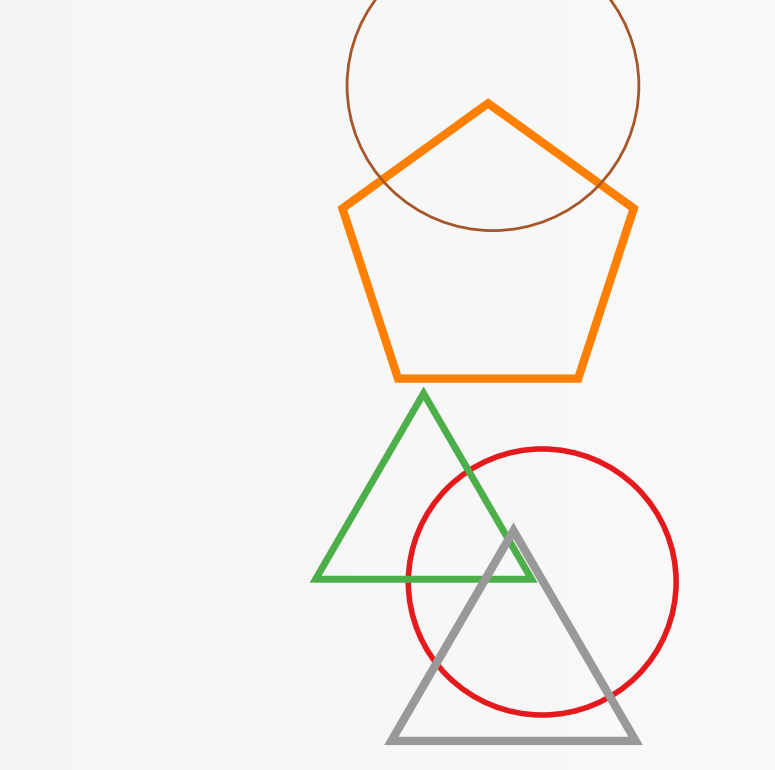[{"shape": "circle", "thickness": 2, "radius": 0.86, "center": [0.7, 0.244]}, {"shape": "triangle", "thickness": 2.5, "radius": 0.8, "center": [0.547, 0.328]}, {"shape": "pentagon", "thickness": 3, "radius": 0.99, "center": [0.63, 0.668]}, {"shape": "circle", "thickness": 1, "radius": 0.94, "center": [0.636, 0.889]}, {"shape": "triangle", "thickness": 3, "radius": 0.91, "center": [0.663, 0.129]}]